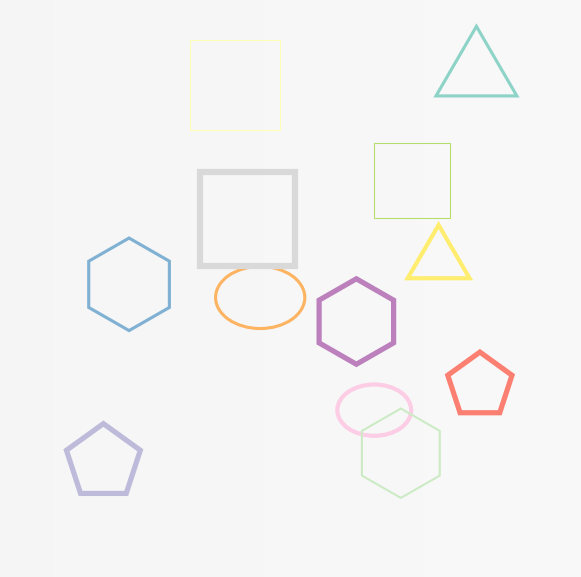[{"shape": "triangle", "thickness": 1.5, "radius": 0.4, "center": [0.82, 0.873]}, {"shape": "square", "thickness": 0.5, "radius": 0.39, "center": [0.404, 0.852]}, {"shape": "pentagon", "thickness": 2.5, "radius": 0.33, "center": [0.178, 0.199]}, {"shape": "pentagon", "thickness": 2.5, "radius": 0.29, "center": [0.826, 0.331]}, {"shape": "hexagon", "thickness": 1.5, "radius": 0.4, "center": [0.222, 0.507]}, {"shape": "oval", "thickness": 1.5, "radius": 0.38, "center": [0.448, 0.484]}, {"shape": "square", "thickness": 0.5, "radius": 0.32, "center": [0.709, 0.687]}, {"shape": "oval", "thickness": 2, "radius": 0.32, "center": [0.644, 0.289]}, {"shape": "square", "thickness": 3, "radius": 0.41, "center": [0.426, 0.62]}, {"shape": "hexagon", "thickness": 2.5, "radius": 0.37, "center": [0.613, 0.442]}, {"shape": "hexagon", "thickness": 1, "radius": 0.39, "center": [0.69, 0.214]}, {"shape": "triangle", "thickness": 2, "radius": 0.31, "center": [0.755, 0.548]}]